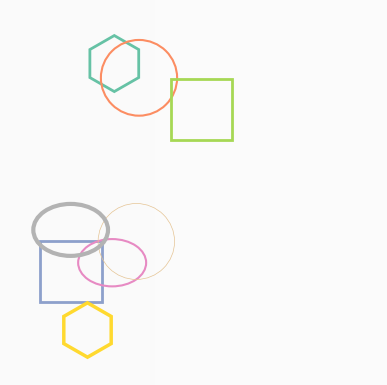[{"shape": "hexagon", "thickness": 2, "radius": 0.36, "center": [0.295, 0.835]}, {"shape": "circle", "thickness": 1.5, "radius": 0.49, "center": [0.359, 0.798]}, {"shape": "square", "thickness": 2, "radius": 0.4, "center": [0.183, 0.295]}, {"shape": "oval", "thickness": 1.5, "radius": 0.44, "center": [0.289, 0.318]}, {"shape": "square", "thickness": 2, "radius": 0.39, "center": [0.521, 0.715]}, {"shape": "hexagon", "thickness": 2.5, "radius": 0.35, "center": [0.226, 0.143]}, {"shape": "circle", "thickness": 0.5, "radius": 0.49, "center": [0.352, 0.373]}, {"shape": "oval", "thickness": 3, "radius": 0.48, "center": [0.182, 0.403]}]